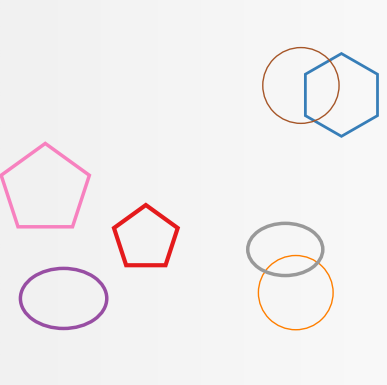[{"shape": "pentagon", "thickness": 3, "radius": 0.43, "center": [0.376, 0.381]}, {"shape": "hexagon", "thickness": 2, "radius": 0.54, "center": [0.881, 0.753]}, {"shape": "oval", "thickness": 2.5, "radius": 0.56, "center": [0.164, 0.225]}, {"shape": "circle", "thickness": 1, "radius": 0.48, "center": [0.763, 0.24]}, {"shape": "circle", "thickness": 1, "radius": 0.49, "center": [0.777, 0.778]}, {"shape": "pentagon", "thickness": 2.5, "radius": 0.6, "center": [0.117, 0.508]}, {"shape": "oval", "thickness": 2.5, "radius": 0.48, "center": [0.736, 0.352]}]